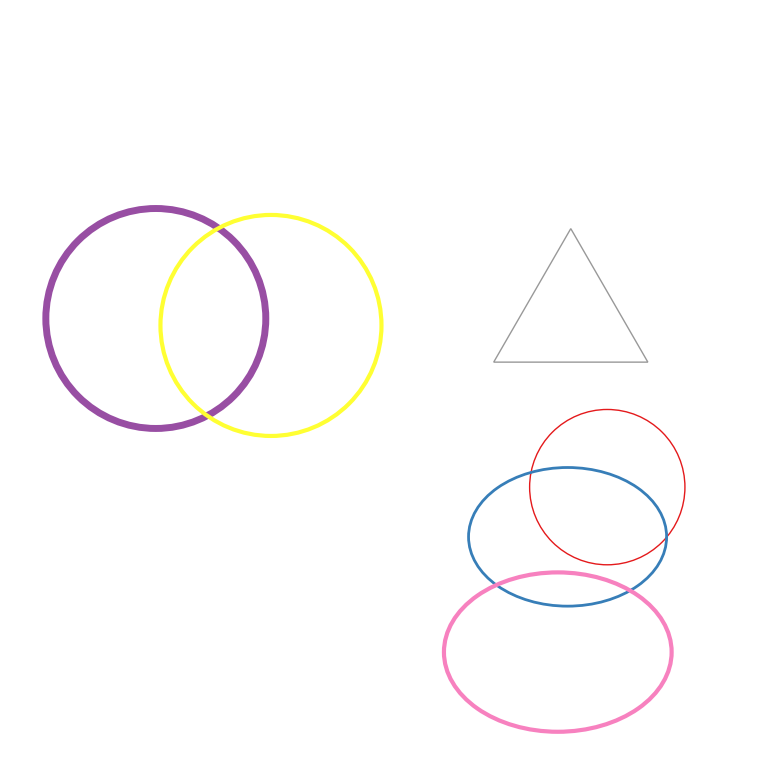[{"shape": "circle", "thickness": 0.5, "radius": 0.5, "center": [0.789, 0.367]}, {"shape": "oval", "thickness": 1, "radius": 0.64, "center": [0.737, 0.303]}, {"shape": "circle", "thickness": 2.5, "radius": 0.71, "center": [0.202, 0.586]}, {"shape": "circle", "thickness": 1.5, "radius": 0.72, "center": [0.352, 0.577]}, {"shape": "oval", "thickness": 1.5, "radius": 0.74, "center": [0.724, 0.153]}, {"shape": "triangle", "thickness": 0.5, "radius": 0.58, "center": [0.741, 0.587]}]